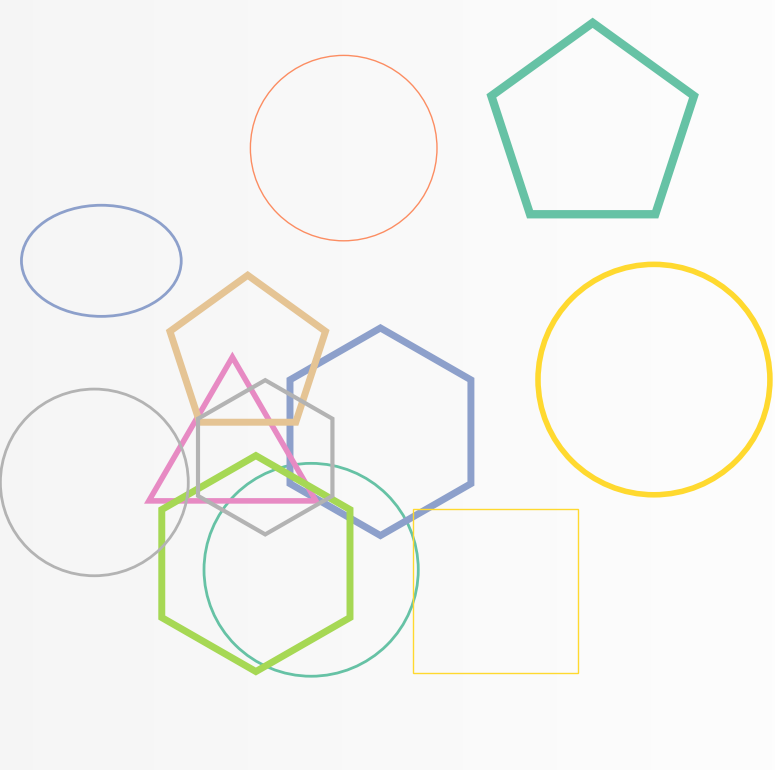[{"shape": "pentagon", "thickness": 3, "radius": 0.69, "center": [0.765, 0.833]}, {"shape": "circle", "thickness": 1, "radius": 0.69, "center": [0.401, 0.26]}, {"shape": "circle", "thickness": 0.5, "radius": 0.6, "center": [0.443, 0.808]}, {"shape": "hexagon", "thickness": 2.5, "radius": 0.67, "center": [0.491, 0.439]}, {"shape": "oval", "thickness": 1, "radius": 0.52, "center": [0.131, 0.661]}, {"shape": "triangle", "thickness": 2, "radius": 0.62, "center": [0.3, 0.412]}, {"shape": "hexagon", "thickness": 2.5, "radius": 0.7, "center": [0.33, 0.268]}, {"shape": "circle", "thickness": 2, "radius": 0.75, "center": [0.844, 0.507]}, {"shape": "square", "thickness": 0.5, "radius": 0.53, "center": [0.639, 0.233]}, {"shape": "pentagon", "thickness": 2.5, "radius": 0.53, "center": [0.32, 0.537]}, {"shape": "circle", "thickness": 1, "radius": 0.61, "center": [0.122, 0.373]}, {"shape": "hexagon", "thickness": 1.5, "radius": 0.5, "center": [0.342, 0.406]}]